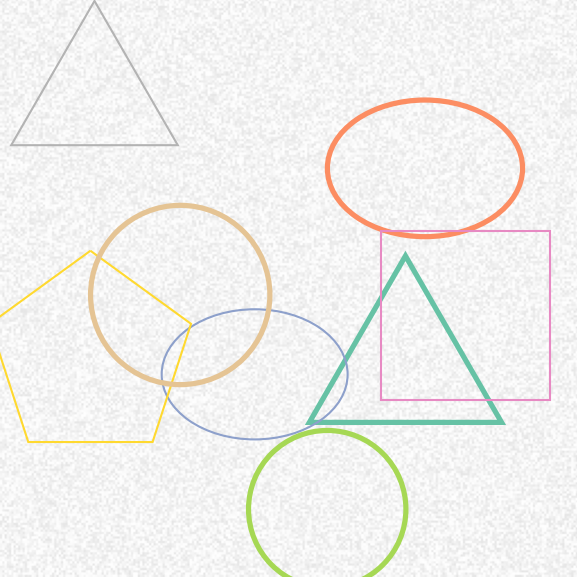[{"shape": "triangle", "thickness": 2.5, "radius": 0.96, "center": [0.702, 0.364]}, {"shape": "oval", "thickness": 2.5, "radius": 0.85, "center": [0.736, 0.708]}, {"shape": "oval", "thickness": 1, "radius": 0.8, "center": [0.441, 0.351]}, {"shape": "square", "thickness": 1, "radius": 0.73, "center": [0.806, 0.452]}, {"shape": "circle", "thickness": 2.5, "radius": 0.68, "center": [0.567, 0.117]}, {"shape": "pentagon", "thickness": 1, "radius": 0.92, "center": [0.157, 0.382]}, {"shape": "circle", "thickness": 2.5, "radius": 0.78, "center": [0.312, 0.488]}, {"shape": "triangle", "thickness": 1, "radius": 0.83, "center": [0.164, 0.831]}]